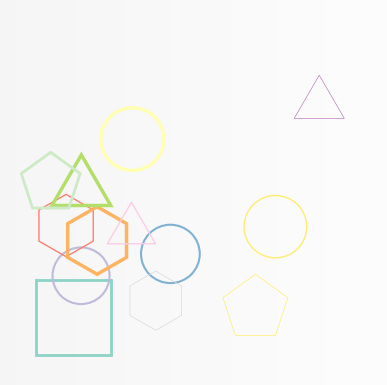[{"shape": "square", "thickness": 2, "radius": 0.48, "center": [0.19, 0.175]}, {"shape": "circle", "thickness": 2.5, "radius": 0.41, "center": [0.342, 0.639]}, {"shape": "circle", "thickness": 1.5, "radius": 0.37, "center": [0.209, 0.284]}, {"shape": "hexagon", "thickness": 1, "radius": 0.4, "center": [0.171, 0.414]}, {"shape": "circle", "thickness": 1.5, "radius": 0.38, "center": [0.44, 0.34]}, {"shape": "hexagon", "thickness": 2.5, "radius": 0.44, "center": [0.251, 0.375]}, {"shape": "triangle", "thickness": 2.5, "radius": 0.44, "center": [0.21, 0.51]}, {"shape": "triangle", "thickness": 1, "radius": 0.36, "center": [0.339, 0.403]}, {"shape": "hexagon", "thickness": 0.5, "radius": 0.38, "center": [0.402, 0.219]}, {"shape": "triangle", "thickness": 0.5, "radius": 0.37, "center": [0.824, 0.73]}, {"shape": "pentagon", "thickness": 2, "radius": 0.4, "center": [0.131, 0.524]}, {"shape": "pentagon", "thickness": 0.5, "radius": 0.44, "center": [0.659, 0.2]}, {"shape": "circle", "thickness": 1, "radius": 0.4, "center": [0.711, 0.411]}]